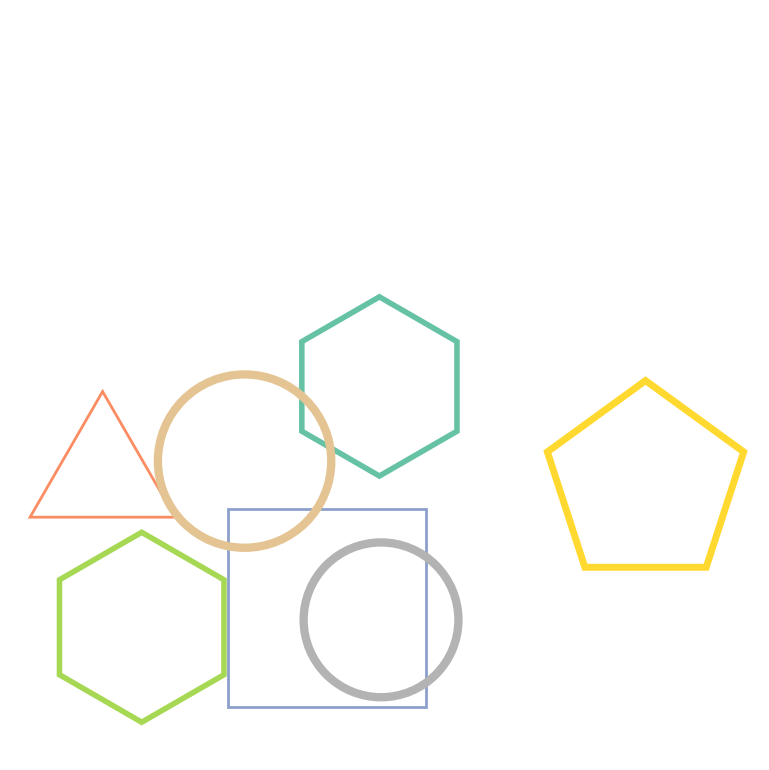[{"shape": "hexagon", "thickness": 2, "radius": 0.58, "center": [0.493, 0.498]}, {"shape": "triangle", "thickness": 1, "radius": 0.54, "center": [0.133, 0.383]}, {"shape": "square", "thickness": 1, "radius": 0.64, "center": [0.425, 0.21]}, {"shape": "hexagon", "thickness": 2, "radius": 0.62, "center": [0.184, 0.185]}, {"shape": "pentagon", "thickness": 2.5, "radius": 0.67, "center": [0.838, 0.372]}, {"shape": "circle", "thickness": 3, "radius": 0.56, "center": [0.318, 0.401]}, {"shape": "circle", "thickness": 3, "radius": 0.5, "center": [0.495, 0.195]}]